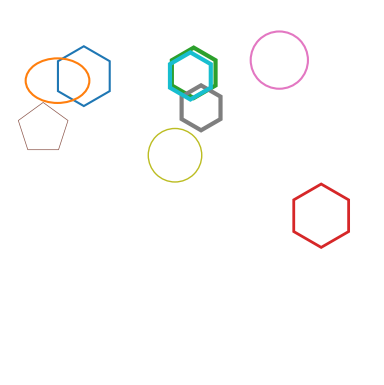[{"shape": "hexagon", "thickness": 1.5, "radius": 0.39, "center": [0.218, 0.802]}, {"shape": "oval", "thickness": 1.5, "radius": 0.41, "center": [0.149, 0.79]}, {"shape": "hexagon", "thickness": 3, "radius": 0.33, "center": [0.503, 0.811]}, {"shape": "hexagon", "thickness": 2, "radius": 0.41, "center": [0.834, 0.44]}, {"shape": "pentagon", "thickness": 0.5, "radius": 0.34, "center": [0.112, 0.666]}, {"shape": "circle", "thickness": 1.5, "radius": 0.37, "center": [0.725, 0.844]}, {"shape": "hexagon", "thickness": 3, "radius": 0.29, "center": [0.522, 0.72]}, {"shape": "circle", "thickness": 1, "radius": 0.35, "center": [0.455, 0.597]}, {"shape": "hexagon", "thickness": 3, "radius": 0.31, "center": [0.494, 0.803]}]